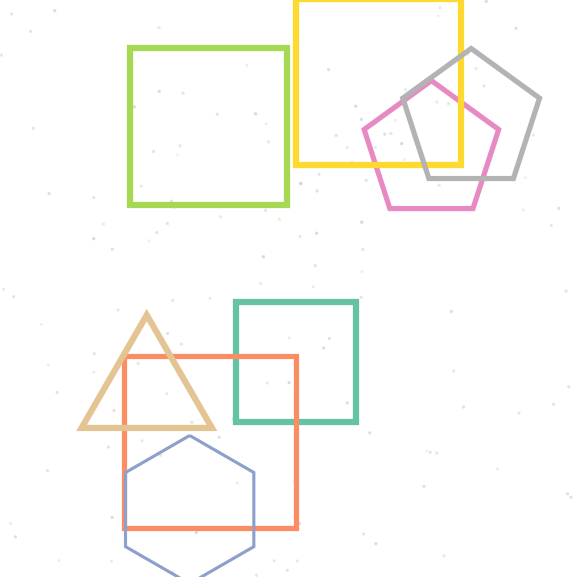[{"shape": "square", "thickness": 3, "radius": 0.52, "center": [0.513, 0.372]}, {"shape": "square", "thickness": 2.5, "radius": 0.74, "center": [0.364, 0.234]}, {"shape": "hexagon", "thickness": 1.5, "radius": 0.64, "center": [0.328, 0.117]}, {"shape": "pentagon", "thickness": 2.5, "radius": 0.61, "center": [0.747, 0.737]}, {"shape": "square", "thickness": 3, "radius": 0.68, "center": [0.361, 0.78]}, {"shape": "square", "thickness": 3, "radius": 0.72, "center": [0.655, 0.857]}, {"shape": "triangle", "thickness": 3, "radius": 0.65, "center": [0.254, 0.323]}, {"shape": "pentagon", "thickness": 2.5, "radius": 0.62, "center": [0.816, 0.791]}]